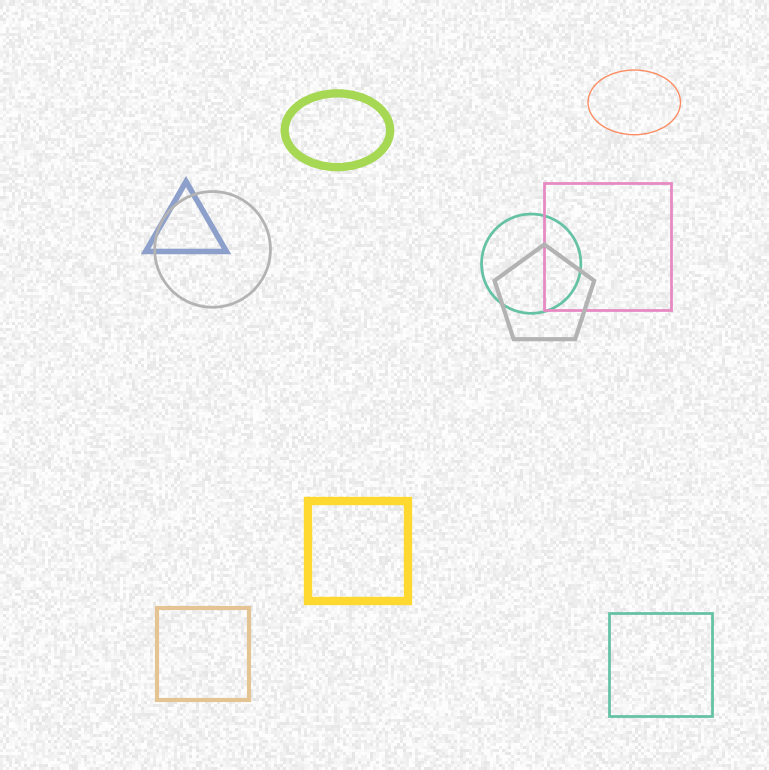[{"shape": "circle", "thickness": 1, "radius": 0.32, "center": [0.69, 0.658]}, {"shape": "square", "thickness": 1, "radius": 0.33, "center": [0.858, 0.137]}, {"shape": "oval", "thickness": 0.5, "radius": 0.3, "center": [0.824, 0.867]}, {"shape": "triangle", "thickness": 2, "radius": 0.3, "center": [0.242, 0.704]}, {"shape": "square", "thickness": 1, "radius": 0.41, "center": [0.789, 0.68]}, {"shape": "oval", "thickness": 3, "radius": 0.34, "center": [0.438, 0.831]}, {"shape": "square", "thickness": 3, "radius": 0.32, "center": [0.465, 0.284]}, {"shape": "square", "thickness": 1.5, "radius": 0.3, "center": [0.264, 0.151]}, {"shape": "pentagon", "thickness": 1.5, "radius": 0.34, "center": [0.707, 0.614]}, {"shape": "circle", "thickness": 1, "radius": 0.38, "center": [0.276, 0.676]}]